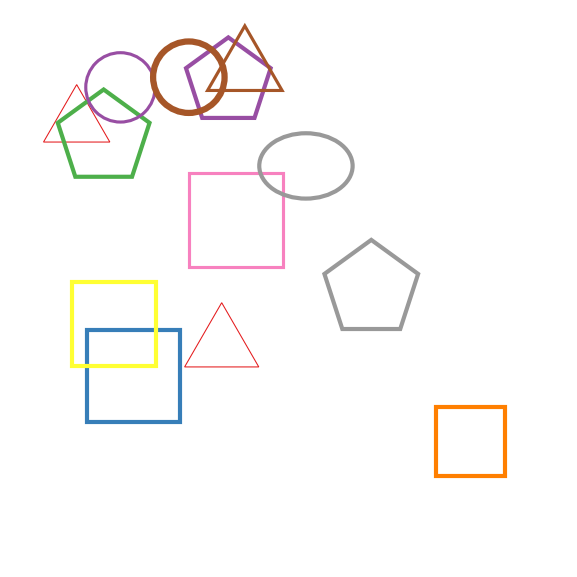[{"shape": "triangle", "thickness": 0.5, "radius": 0.37, "center": [0.384, 0.401]}, {"shape": "triangle", "thickness": 0.5, "radius": 0.33, "center": [0.133, 0.786]}, {"shape": "square", "thickness": 2, "radius": 0.4, "center": [0.231, 0.348]}, {"shape": "pentagon", "thickness": 2, "radius": 0.42, "center": [0.18, 0.761]}, {"shape": "circle", "thickness": 1.5, "radius": 0.3, "center": [0.209, 0.848]}, {"shape": "pentagon", "thickness": 2, "radius": 0.39, "center": [0.395, 0.857]}, {"shape": "square", "thickness": 2, "radius": 0.3, "center": [0.815, 0.235]}, {"shape": "square", "thickness": 2, "radius": 0.37, "center": [0.198, 0.438]}, {"shape": "circle", "thickness": 3, "radius": 0.31, "center": [0.327, 0.865]}, {"shape": "triangle", "thickness": 1.5, "radius": 0.37, "center": [0.424, 0.88]}, {"shape": "square", "thickness": 1.5, "radius": 0.41, "center": [0.408, 0.618]}, {"shape": "pentagon", "thickness": 2, "radius": 0.43, "center": [0.643, 0.498]}, {"shape": "oval", "thickness": 2, "radius": 0.4, "center": [0.53, 0.712]}]